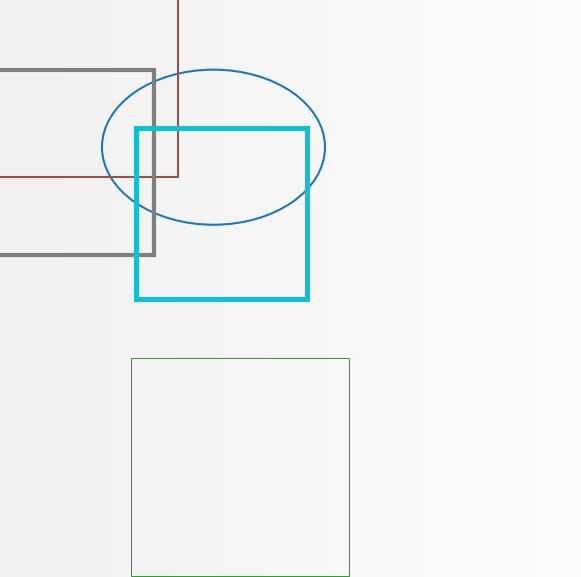[{"shape": "oval", "thickness": 1, "radius": 0.96, "center": [0.367, 0.744]}, {"shape": "square", "thickness": 0.5, "radius": 0.94, "center": [0.413, 0.19]}, {"shape": "square", "thickness": 1, "radius": 0.81, "center": [0.146, 0.855]}, {"shape": "square", "thickness": 2, "radius": 0.8, "center": [0.105, 0.718]}, {"shape": "square", "thickness": 2.5, "radius": 0.74, "center": [0.381, 0.629]}]